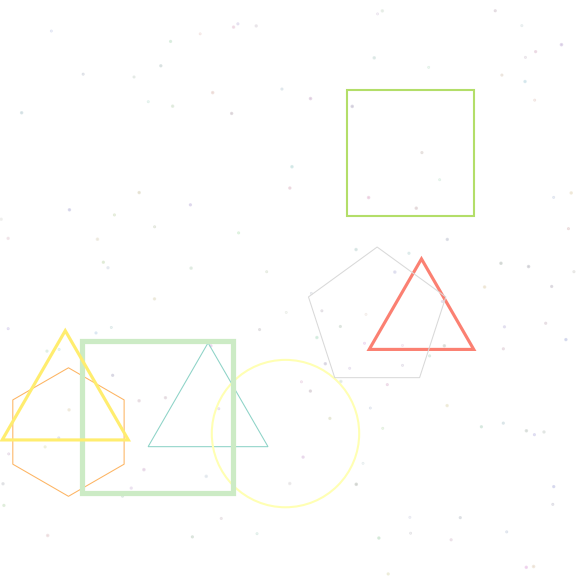[{"shape": "triangle", "thickness": 0.5, "radius": 0.6, "center": [0.36, 0.286]}, {"shape": "circle", "thickness": 1, "radius": 0.64, "center": [0.494, 0.248]}, {"shape": "triangle", "thickness": 1.5, "radius": 0.52, "center": [0.73, 0.446]}, {"shape": "hexagon", "thickness": 0.5, "radius": 0.56, "center": [0.119, 0.251]}, {"shape": "square", "thickness": 1, "radius": 0.55, "center": [0.711, 0.734]}, {"shape": "pentagon", "thickness": 0.5, "radius": 0.63, "center": [0.653, 0.446]}, {"shape": "square", "thickness": 2.5, "radius": 0.66, "center": [0.273, 0.277]}, {"shape": "triangle", "thickness": 1.5, "radius": 0.63, "center": [0.113, 0.3]}]